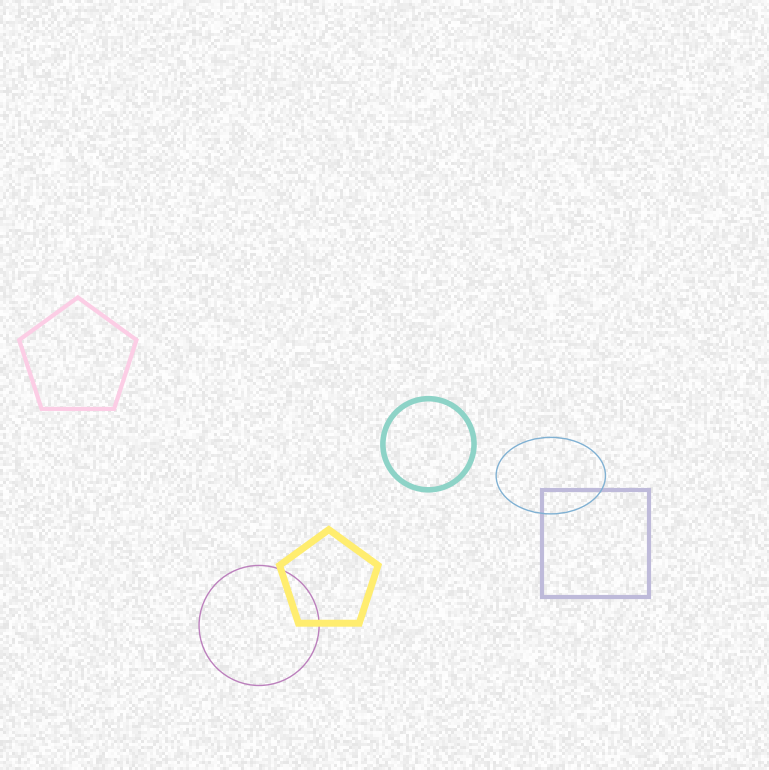[{"shape": "circle", "thickness": 2, "radius": 0.3, "center": [0.556, 0.423]}, {"shape": "square", "thickness": 1.5, "radius": 0.35, "center": [0.774, 0.295]}, {"shape": "oval", "thickness": 0.5, "radius": 0.35, "center": [0.715, 0.382]}, {"shape": "pentagon", "thickness": 1.5, "radius": 0.4, "center": [0.101, 0.534]}, {"shape": "circle", "thickness": 0.5, "radius": 0.39, "center": [0.336, 0.188]}, {"shape": "pentagon", "thickness": 2.5, "radius": 0.34, "center": [0.427, 0.245]}]